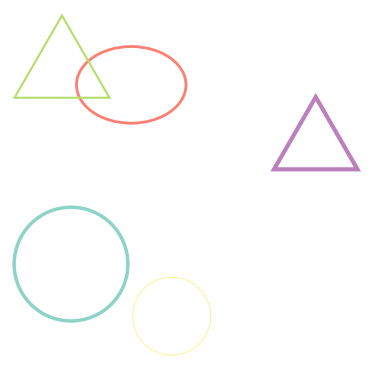[{"shape": "circle", "thickness": 2.5, "radius": 0.74, "center": [0.184, 0.314]}, {"shape": "oval", "thickness": 2, "radius": 0.71, "center": [0.341, 0.78]}, {"shape": "triangle", "thickness": 1.5, "radius": 0.71, "center": [0.161, 0.817]}, {"shape": "triangle", "thickness": 3, "radius": 0.63, "center": [0.82, 0.623]}, {"shape": "circle", "thickness": 0.5, "radius": 0.51, "center": [0.446, 0.179]}]